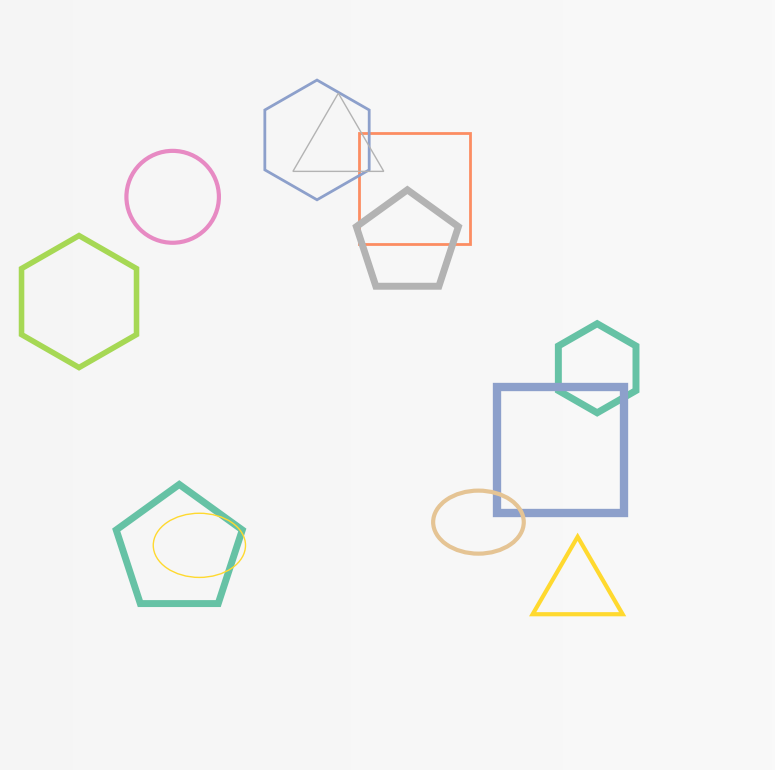[{"shape": "hexagon", "thickness": 2.5, "radius": 0.29, "center": [0.771, 0.522]}, {"shape": "pentagon", "thickness": 2.5, "radius": 0.43, "center": [0.231, 0.285]}, {"shape": "square", "thickness": 1, "radius": 0.36, "center": [0.535, 0.755]}, {"shape": "hexagon", "thickness": 1, "radius": 0.39, "center": [0.409, 0.818]}, {"shape": "square", "thickness": 3, "radius": 0.41, "center": [0.723, 0.416]}, {"shape": "circle", "thickness": 1.5, "radius": 0.3, "center": [0.223, 0.744]}, {"shape": "hexagon", "thickness": 2, "radius": 0.43, "center": [0.102, 0.608]}, {"shape": "oval", "thickness": 0.5, "radius": 0.3, "center": [0.257, 0.292]}, {"shape": "triangle", "thickness": 1.5, "radius": 0.34, "center": [0.745, 0.236]}, {"shape": "oval", "thickness": 1.5, "radius": 0.29, "center": [0.617, 0.322]}, {"shape": "pentagon", "thickness": 2.5, "radius": 0.35, "center": [0.526, 0.684]}, {"shape": "triangle", "thickness": 0.5, "radius": 0.34, "center": [0.437, 0.811]}]